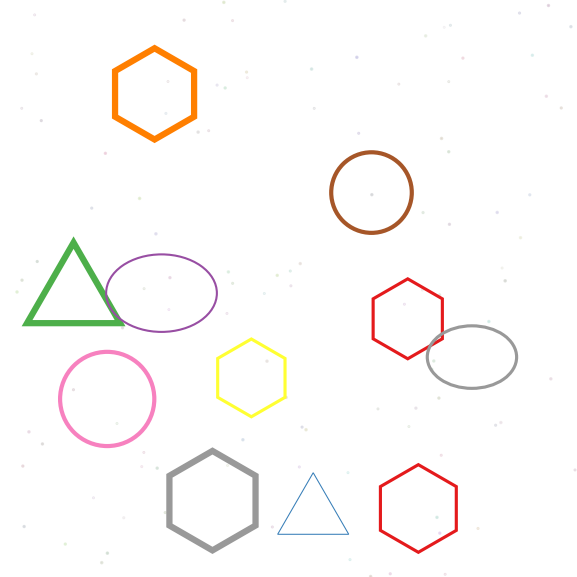[{"shape": "hexagon", "thickness": 1.5, "radius": 0.35, "center": [0.706, 0.447]}, {"shape": "hexagon", "thickness": 1.5, "radius": 0.38, "center": [0.724, 0.119]}, {"shape": "triangle", "thickness": 0.5, "radius": 0.36, "center": [0.542, 0.109]}, {"shape": "triangle", "thickness": 3, "radius": 0.46, "center": [0.127, 0.486]}, {"shape": "oval", "thickness": 1, "radius": 0.48, "center": [0.28, 0.492]}, {"shape": "hexagon", "thickness": 3, "radius": 0.4, "center": [0.268, 0.837]}, {"shape": "hexagon", "thickness": 1.5, "radius": 0.34, "center": [0.435, 0.345]}, {"shape": "circle", "thickness": 2, "radius": 0.35, "center": [0.643, 0.666]}, {"shape": "circle", "thickness": 2, "radius": 0.41, "center": [0.186, 0.308]}, {"shape": "hexagon", "thickness": 3, "radius": 0.43, "center": [0.368, 0.132]}, {"shape": "oval", "thickness": 1.5, "radius": 0.39, "center": [0.817, 0.381]}]